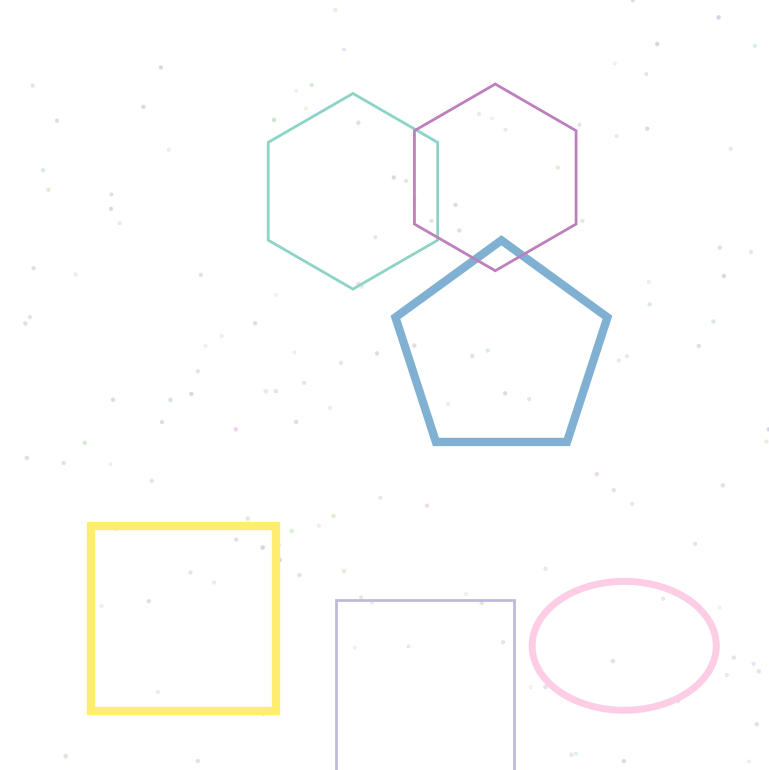[{"shape": "hexagon", "thickness": 1, "radius": 0.64, "center": [0.458, 0.752]}, {"shape": "square", "thickness": 1, "radius": 0.58, "center": [0.552, 0.105]}, {"shape": "pentagon", "thickness": 3, "radius": 0.72, "center": [0.651, 0.543]}, {"shape": "oval", "thickness": 2.5, "radius": 0.6, "center": [0.811, 0.161]}, {"shape": "hexagon", "thickness": 1, "radius": 0.61, "center": [0.643, 0.77]}, {"shape": "square", "thickness": 3, "radius": 0.6, "center": [0.238, 0.197]}]